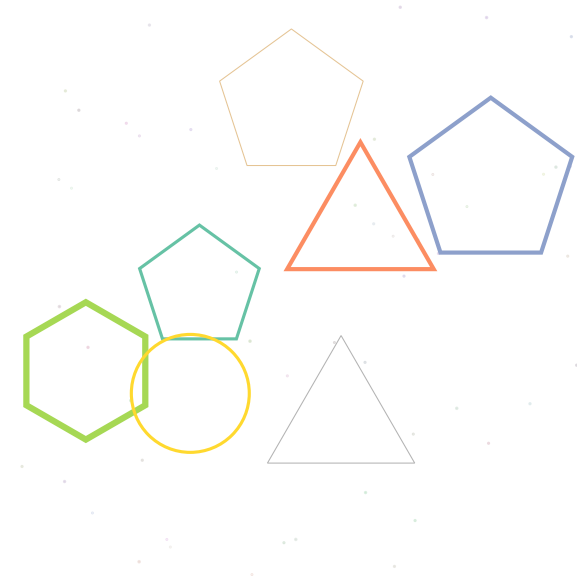[{"shape": "pentagon", "thickness": 1.5, "radius": 0.54, "center": [0.345, 0.5]}, {"shape": "triangle", "thickness": 2, "radius": 0.73, "center": [0.624, 0.606]}, {"shape": "pentagon", "thickness": 2, "radius": 0.74, "center": [0.85, 0.682]}, {"shape": "hexagon", "thickness": 3, "radius": 0.59, "center": [0.149, 0.357]}, {"shape": "circle", "thickness": 1.5, "radius": 0.51, "center": [0.33, 0.318]}, {"shape": "pentagon", "thickness": 0.5, "radius": 0.65, "center": [0.505, 0.818]}, {"shape": "triangle", "thickness": 0.5, "radius": 0.74, "center": [0.591, 0.271]}]